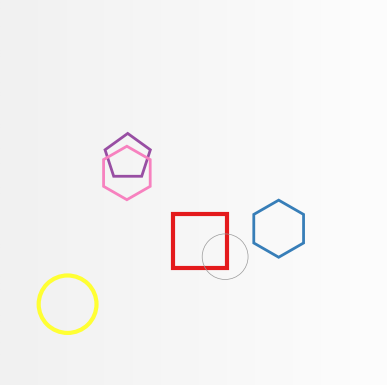[{"shape": "square", "thickness": 3, "radius": 0.35, "center": [0.516, 0.373]}, {"shape": "hexagon", "thickness": 2, "radius": 0.37, "center": [0.719, 0.406]}, {"shape": "pentagon", "thickness": 2, "radius": 0.31, "center": [0.33, 0.592]}, {"shape": "circle", "thickness": 3, "radius": 0.37, "center": [0.174, 0.21]}, {"shape": "hexagon", "thickness": 2, "radius": 0.35, "center": [0.327, 0.551]}, {"shape": "circle", "thickness": 0.5, "radius": 0.3, "center": [0.581, 0.333]}]